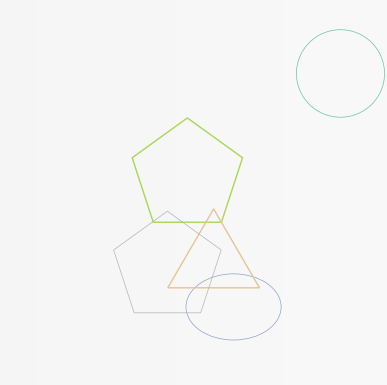[{"shape": "circle", "thickness": 0.5, "radius": 0.57, "center": [0.879, 0.809]}, {"shape": "oval", "thickness": 0.5, "radius": 0.61, "center": [0.603, 0.203]}, {"shape": "pentagon", "thickness": 1, "radius": 0.75, "center": [0.484, 0.544]}, {"shape": "triangle", "thickness": 1, "radius": 0.68, "center": [0.551, 0.321]}, {"shape": "pentagon", "thickness": 0.5, "radius": 0.73, "center": [0.432, 0.306]}]